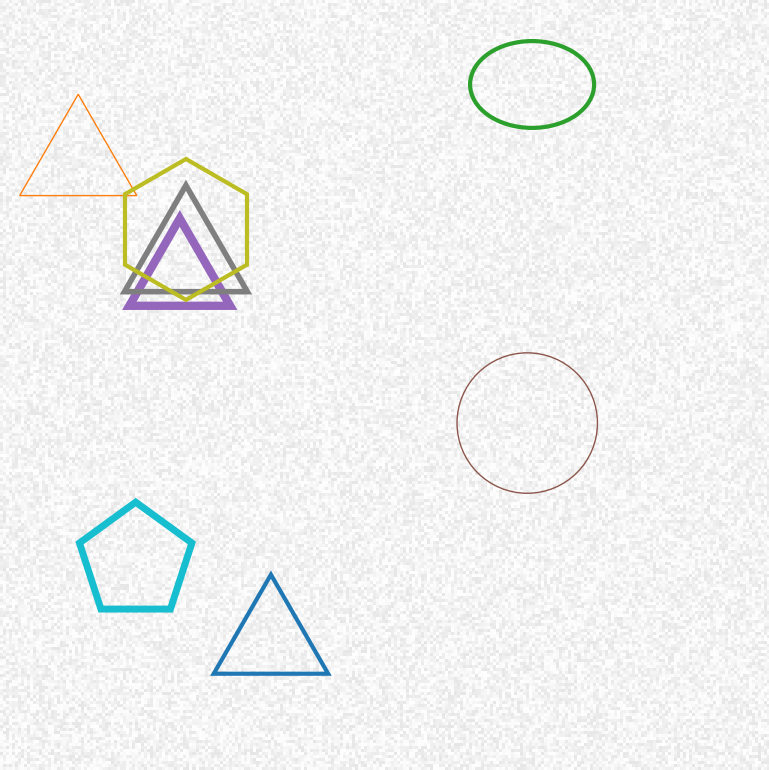[{"shape": "triangle", "thickness": 1.5, "radius": 0.43, "center": [0.352, 0.168]}, {"shape": "triangle", "thickness": 0.5, "radius": 0.44, "center": [0.102, 0.79]}, {"shape": "oval", "thickness": 1.5, "radius": 0.4, "center": [0.691, 0.89]}, {"shape": "triangle", "thickness": 3, "radius": 0.38, "center": [0.233, 0.641]}, {"shape": "circle", "thickness": 0.5, "radius": 0.46, "center": [0.685, 0.451]}, {"shape": "triangle", "thickness": 2, "radius": 0.46, "center": [0.241, 0.667]}, {"shape": "hexagon", "thickness": 1.5, "radius": 0.46, "center": [0.242, 0.702]}, {"shape": "pentagon", "thickness": 2.5, "radius": 0.38, "center": [0.176, 0.271]}]